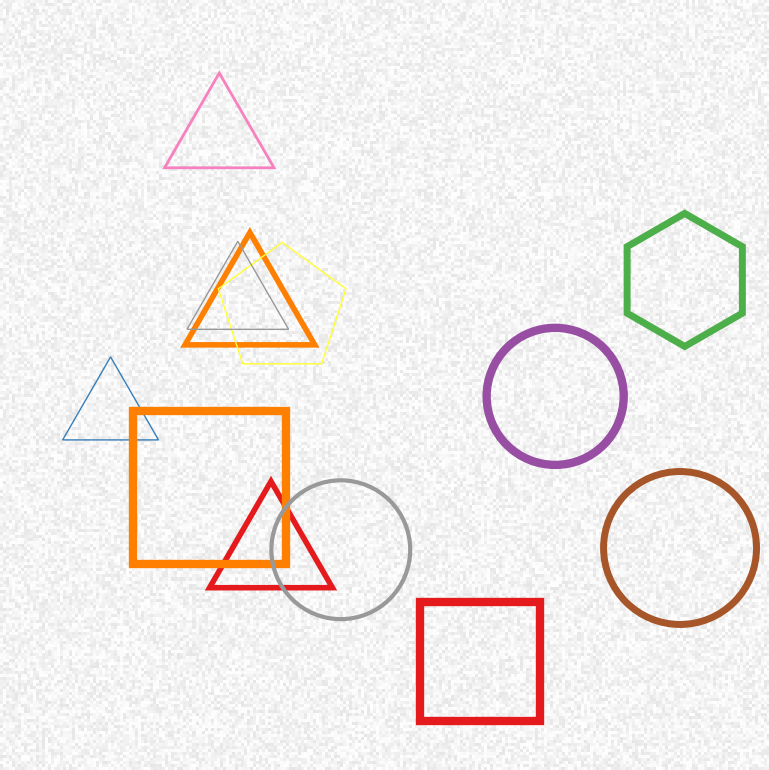[{"shape": "square", "thickness": 3, "radius": 0.39, "center": [0.623, 0.141]}, {"shape": "triangle", "thickness": 2, "radius": 0.46, "center": [0.352, 0.283]}, {"shape": "triangle", "thickness": 0.5, "radius": 0.36, "center": [0.144, 0.465]}, {"shape": "hexagon", "thickness": 2.5, "radius": 0.43, "center": [0.889, 0.636]}, {"shape": "circle", "thickness": 3, "radius": 0.45, "center": [0.721, 0.485]}, {"shape": "triangle", "thickness": 2, "radius": 0.49, "center": [0.325, 0.601]}, {"shape": "square", "thickness": 3, "radius": 0.5, "center": [0.272, 0.367]}, {"shape": "pentagon", "thickness": 0.5, "radius": 0.44, "center": [0.366, 0.598]}, {"shape": "circle", "thickness": 2.5, "radius": 0.5, "center": [0.883, 0.288]}, {"shape": "triangle", "thickness": 1, "radius": 0.41, "center": [0.285, 0.823]}, {"shape": "triangle", "thickness": 0.5, "radius": 0.38, "center": [0.309, 0.61]}, {"shape": "circle", "thickness": 1.5, "radius": 0.45, "center": [0.443, 0.286]}]